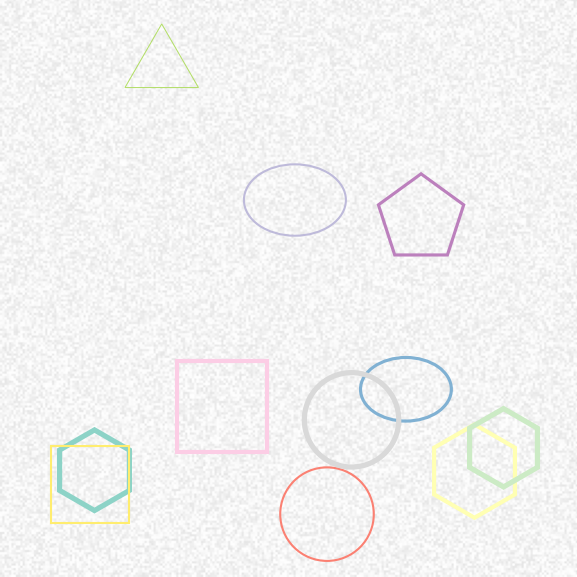[{"shape": "hexagon", "thickness": 2.5, "radius": 0.35, "center": [0.164, 0.185]}, {"shape": "hexagon", "thickness": 2, "radius": 0.4, "center": [0.822, 0.183]}, {"shape": "oval", "thickness": 1, "radius": 0.44, "center": [0.511, 0.653]}, {"shape": "circle", "thickness": 1, "radius": 0.4, "center": [0.566, 0.109]}, {"shape": "oval", "thickness": 1.5, "radius": 0.39, "center": [0.703, 0.325]}, {"shape": "triangle", "thickness": 0.5, "radius": 0.37, "center": [0.28, 0.884]}, {"shape": "square", "thickness": 2, "radius": 0.39, "center": [0.384, 0.295]}, {"shape": "circle", "thickness": 2.5, "radius": 0.41, "center": [0.609, 0.272]}, {"shape": "pentagon", "thickness": 1.5, "radius": 0.39, "center": [0.729, 0.62]}, {"shape": "hexagon", "thickness": 2.5, "radius": 0.34, "center": [0.872, 0.224]}, {"shape": "square", "thickness": 1, "radius": 0.33, "center": [0.156, 0.16]}]